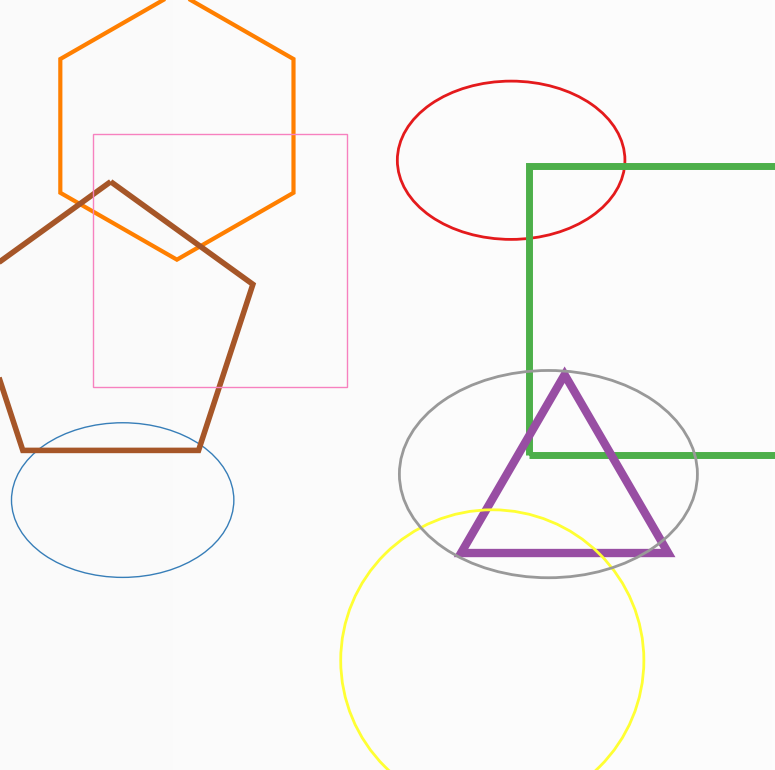[{"shape": "oval", "thickness": 1, "radius": 0.73, "center": [0.66, 0.792]}, {"shape": "oval", "thickness": 0.5, "radius": 0.72, "center": [0.158, 0.351]}, {"shape": "square", "thickness": 2.5, "radius": 0.94, "center": [0.87, 0.597]}, {"shape": "triangle", "thickness": 3, "radius": 0.77, "center": [0.729, 0.359]}, {"shape": "hexagon", "thickness": 1.5, "radius": 0.87, "center": [0.228, 0.836]}, {"shape": "circle", "thickness": 1, "radius": 0.98, "center": [0.635, 0.142]}, {"shape": "pentagon", "thickness": 2, "radius": 0.96, "center": [0.143, 0.571]}, {"shape": "square", "thickness": 0.5, "radius": 0.82, "center": [0.284, 0.662]}, {"shape": "oval", "thickness": 1, "radius": 0.96, "center": [0.708, 0.384]}]